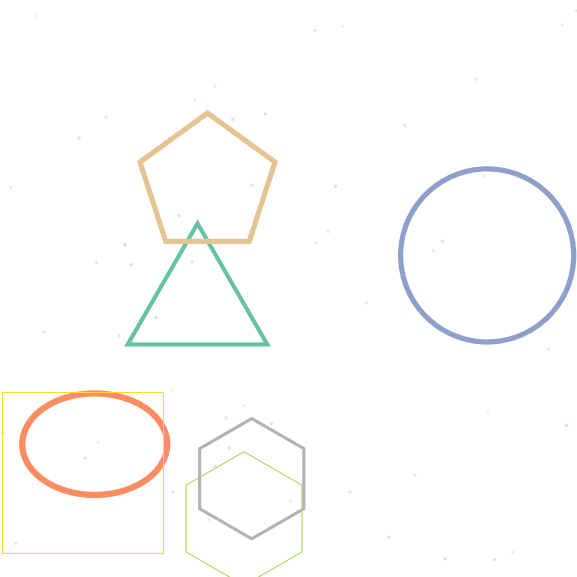[{"shape": "triangle", "thickness": 2, "radius": 0.7, "center": [0.342, 0.472]}, {"shape": "oval", "thickness": 3, "radius": 0.63, "center": [0.164, 0.23]}, {"shape": "circle", "thickness": 2.5, "radius": 0.75, "center": [0.844, 0.557]}, {"shape": "hexagon", "thickness": 0.5, "radius": 0.58, "center": [0.422, 0.101]}, {"shape": "square", "thickness": 0.5, "radius": 0.7, "center": [0.142, 0.181]}, {"shape": "pentagon", "thickness": 2.5, "radius": 0.61, "center": [0.359, 0.68]}, {"shape": "hexagon", "thickness": 1.5, "radius": 0.52, "center": [0.436, 0.17]}]